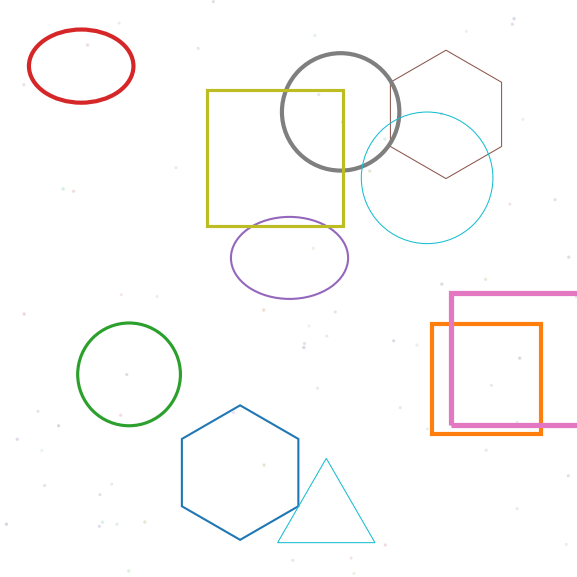[{"shape": "hexagon", "thickness": 1, "radius": 0.58, "center": [0.416, 0.181]}, {"shape": "square", "thickness": 2, "radius": 0.47, "center": [0.843, 0.343]}, {"shape": "circle", "thickness": 1.5, "radius": 0.44, "center": [0.223, 0.351]}, {"shape": "oval", "thickness": 2, "radius": 0.45, "center": [0.141, 0.885]}, {"shape": "oval", "thickness": 1, "radius": 0.51, "center": [0.501, 0.553]}, {"shape": "hexagon", "thickness": 0.5, "radius": 0.56, "center": [0.772, 0.801]}, {"shape": "square", "thickness": 2.5, "radius": 0.57, "center": [0.896, 0.377]}, {"shape": "circle", "thickness": 2, "radius": 0.51, "center": [0.59, 0.805]}, {"shape": "square", "thickness": 1.5, "radius": 0.59, "center": [0.476, 0.726]}, {"shape": "triangle", "thickness": 0.5, "radius": 0.49, "center": [0.565, 0.108]}, {"shape": "circle", "thickness": 0.5, "radius": 0.57, "center": [0.74, 0.691]}]